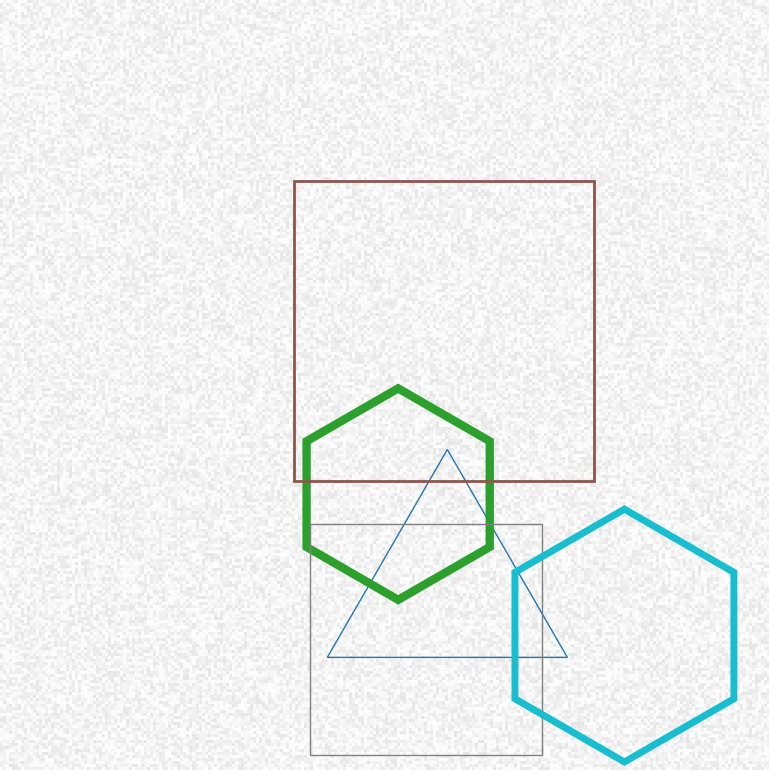[{"shape": "triangle", "thickness": 0.5, "radius": 0.9, "center": [0.581, 0.236]}, {"shape": "hexagon", "thickness": 3, "radius": 0.69, "center": [0.517, 0.358]}, {"shape": "square", "thickness": 1, "radius": 0.97, "center": [0.576, 0.57]}, {"shape": "square", "thickness": 0.5, "radius": 0.75, "center": [0.553, 0.17]}, {"shape": "hexagon", "thickness": 2.5, "radius": 0.82, "center": [0.811, 0.175]}]